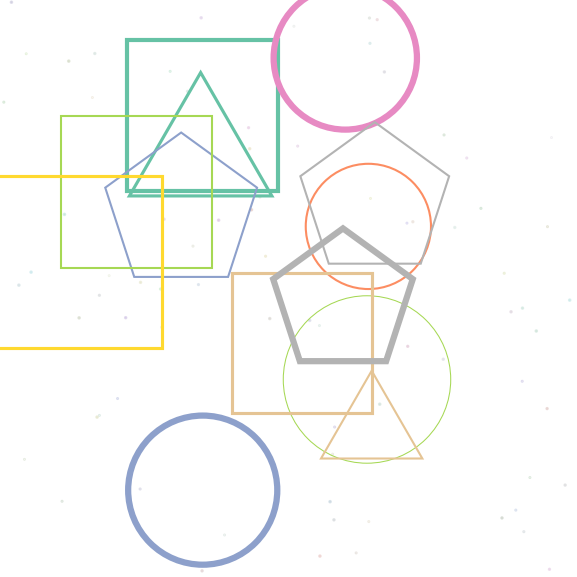[{"shape": "triangle", "thickness": 1.5, "radius": 0.71, "center": [0.347, 0.731]}, {"shape": "square", "thickness": 2, "radius": 0.65, "center": [0.351, 0.799]}, {"shape": "circle", "thickness": 1, "radius": 0.54, "center": [0.638, 0.607]}, {"shape": "pentagon", "thickness": 1, "radius": 0.69, "center": [0.314, 0.631]}, {"shape": "circle", "thickness": 3, "radius": 0.65, "center": [0.351, 0.15]}, {"shape": "circle", "thickness": 3, "radius": 0.62, "center": [0.598, 0.899]}, {"shape": "circle", "thickness": 0.5, "radius": 0.72, "center": [0.635, 0.342]}, {"shape": "square", "thickness": 1, "radius": 0.66, "center": [0.236, 0.666]}, {"shape": "square", "thickness": 1.5, "radius": 0.75, "center": [0.132, 0.545]}, {"shape": "square", "thickness": 1.5, "radius": 0.61, "center": [0.522, 0.404]}, {"shape": "triangle", "thickness": 1, "radius": 0.51, "center": [0.644, 0.256]}, {"shape": "pentagon", "thickness": 3, "radius": 0.64, "center": [0.594, 0.477]}, {"shape": "pentagon", "thickness": 1, "radius": 0.68, "center": [0.649, 0.652]}]